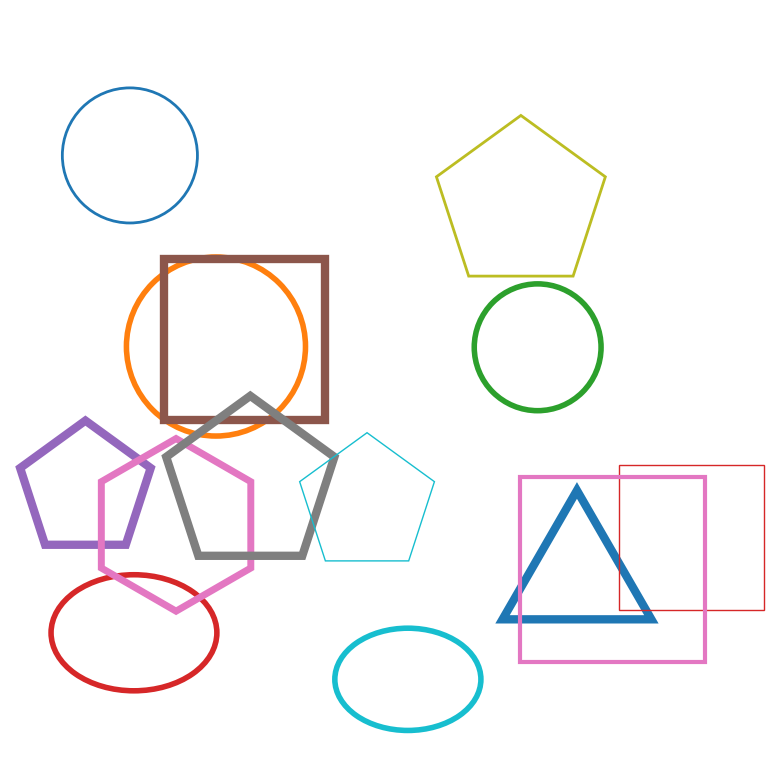[{"shape": "triangle", "thickness": 3, "radius": 0.56, "center": [0.749, 0.251]}, {"shape": "circle", "thickness": 1, "radius": 0.44, "center": [0.169, 0.798]}, {"shape": "circle", "thickness": 2, "radius": 0.58, "center": [0.28, 0.55]}, {"shape": "circle", "thickness": 2, "radius": 0.41, "center": [0.698, 0.549]}, {"shape": "square", "thickness": 0.5, "radius": 0.47, "center": [0.898, 0.302]}, {"shape": "oval", "thickness": 2, "radius": 0.54, "center": [0.174, 0.178]}, {"shape": "pentagon", "thickness": 3, "radius": 0.45, "center": [0.111, 0.365]}, {"shape": "square", "thickness": 3, "radius": 0.52, "center": [0.317, 0.559]}, {"shape": "square", "thickness": 1.5, "radius": 0.6, "center": [0.795, 0.26]}, {"shape": "hexagon", "thickness": 2.5, "radius": 0.56, "center": [0.229, 0.318]}, {"shape": "pentagon", "thickness": 3, "radius": 0.57, "center": [0.325, 0.371]}, {"shape": "pentagon", "thickness": 1, "radius": 0.58, "center": [0.676, 0.735]}, {"shape": "pentagon", "thickness": 0.5, "radius": 0.46, "center": [0.477, 0.346]}, {"shape": "oval", "thickness": 2, "radius": 0.47, "center": [0.53, 0.118]}]